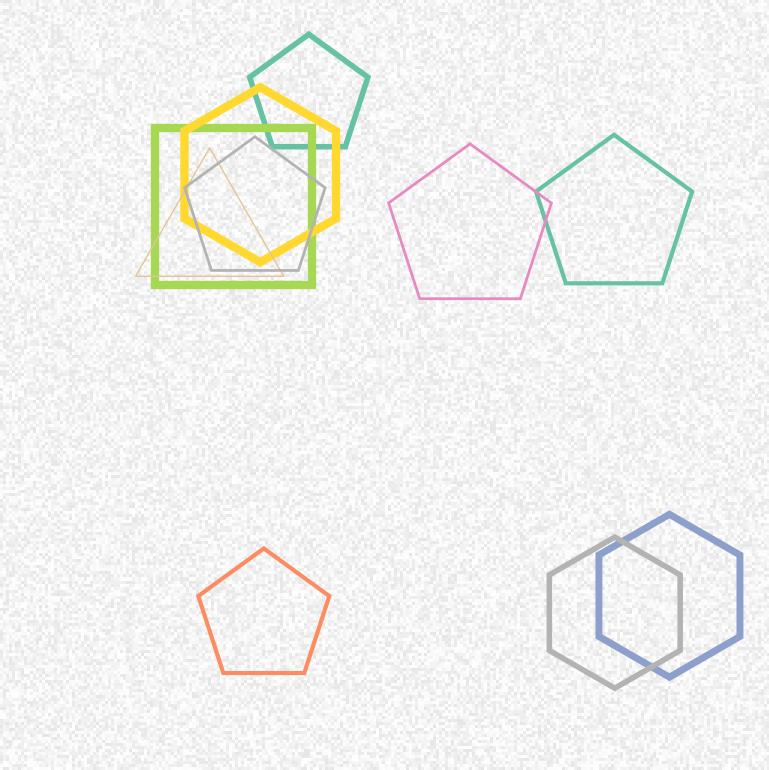[{"shape": "pentagon", "thickness": 1.5, "radius": 0.53, "center": [0.797, 0.718]}, {"shape": "pentagon", "thickness": 2, "radius": 0.4, "center": [0.401, 0.875]}, {"shape": "pentagon", "thickness": 1.5, "radius": 0.45, "center": [0.343, 0.198]}, {"shape": "hexagon", "thickness": 2.5, "radius": 0.53, "center": [0.869, 0.226]}, {"shape": "pentagon", "thickness": 1, "radius": 0.56, "center": [0.61, 0.702]}, {"shape": "square", "thickness": 3, "radius": 0.51, "center": [0.303, 0.732]}, {"shape": "hexagon", "thickness": 3, "radius": 0.57, "center": [0.338, 0.773]}, {"shape": "triangle", "thickness": 0.5, "radius": 0.56, "center": [0.272, 0.697]}, {"shape": "pentagon", "thickness": 1, "radius": 0.48, "center": [0.331, 0.726]}, {"shape": "hexagon", "thickness": 2, "radius": 0.49, "center": [0.798, 0.204]}]